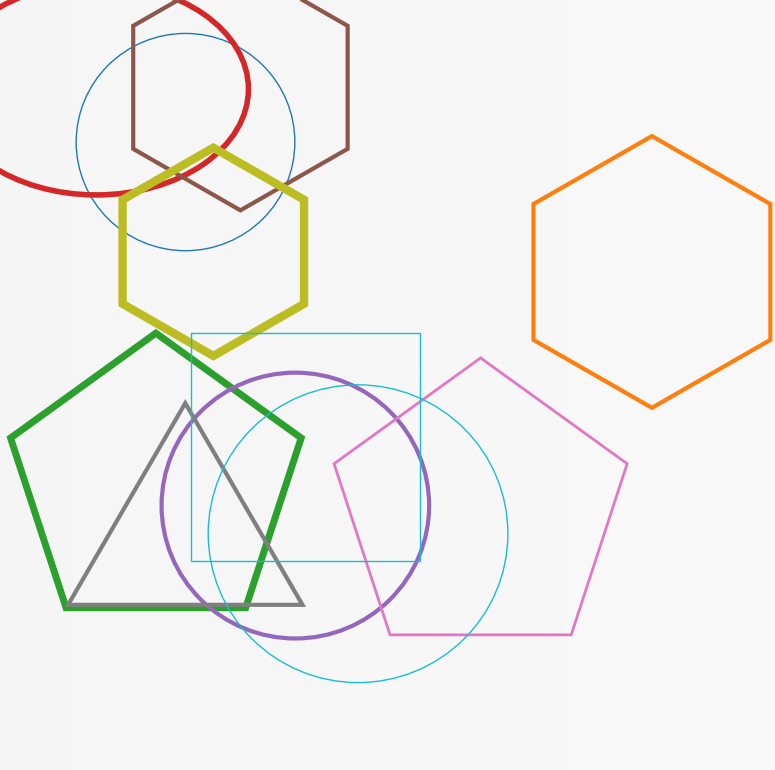[{"shape": "circle", "thickness": 0.5, "radius": 0.71, "center": [0.239, 0.815]}, {"shape": "hexagon", "thickness": 1.5, "radius": 0.88, "center": [0.841, 0.647]}, {"shape": "pentagon", "thickness": 2.5, "radius": 0.99, "center": [0.201, 0.37]}, {"shape": "oval", "thickness": 2, "radius": 0.98, "center": [0.124, 0.884]}, {"shape": "circle", "thickness": 1.5, "radius": 0.86, "center": [0.381, 0.343]}, {"shape": "hexagon", "thickness": 1.5, "radius": 0.8, "center": [0.31, 0.887]}, {"shape": "pentagon", "thickness": 1, "radius": 0.99, "center": [0.62, 0.336]}, {"shape": "triangle", "thickness": 1.5, "radius": 0.87, "center": [0.239, 0.302]}, {"shape": "hexagon", "thickness": 3, "radius": 0.68, "center": [0.275, 0.673]}, {"shape": "square", "thickness": 0.5, "radius": 0.74, "center": [0.394, 0.419]}, {"shape": "circle", "thickness": 0.5, "radius": 0.97, "center": [0.462, 0.307]}]